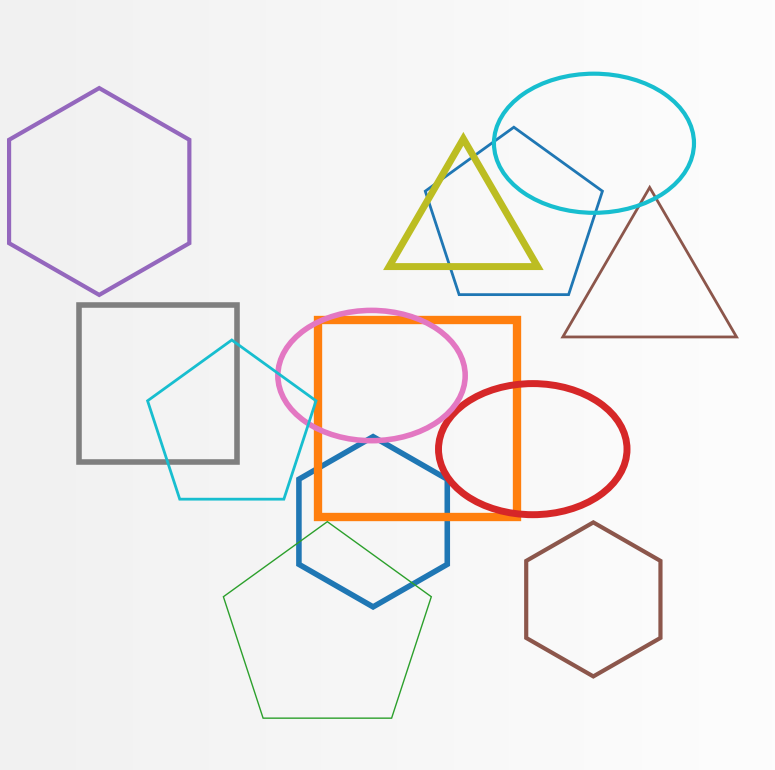[{"shape": "hexagon", "thickness": 2, "radius": 0.55, "center": [0.481, 0.322]}, {"shape": "pentagon", "thickness": 1, "radius": 0.6, "center": [0.663, 0.715]}, {"shape": "square", "thickness": 3, "radius": 0.64, "center": [0.539, 0.457]}, {"shape": "pentagon", "thickness": 0.5, "radius": 0.71, "center": [0.422, 0.181]}, {"shape": "oval", "thickness": 2.5, "radius": 0.61, "center": [0.687, 0.417]}, {"shape": "hexagon", "thickness": 1.5, "radius": 0.67, "center": [0.128, 0.751]}, {"shape": "triangle", "thickness": 1, "radius": 0.65, "center": [0.838, 0.627]}, {"shape": "hexagon", "thickness": 1.5, "radius": 0.5, "center": [0.766, 0.222]}, {"shape": "oval", "thickness": 2, "radius": 0.6, "center": [0.479, 0.512]}, {"shape": "square", "thickness": 2, "radius": 0.51, "center": [0.204, 0.503]}, {"shape": "triangle", "thickness": 2.5, "radius": 0.55, "center": [0.598, 0.709]}, {"shape": "pentagon", "thickness": 1, "radius": 0.57, "center": [0.299, 0.444]}, {"shape": "oval", "thickness": 1.5, "radius": 0.65, "center": [0.766, 0.814]}]